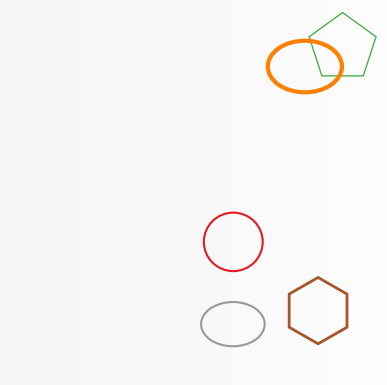[{"shape": "circle", "thickness": 1.5, "radius": 0.38, "center": [0.602, 0.372]}, {"shape": "pentagon", "thickness": 1, "radius": 0.45, "center": [0.884, 0.876]}, {"shape": "oval", "thickness": 3, "radius": 0.48, "center": [0.787, 0.827]}, {"shape": "hexagon", "thickness": 2, "radius": 0.43, "center": [0.821, 0.193]}, {"shape": "oval", "thickness": 1.5, "radius": 0.41, "center": [0.601, 0.158]}]